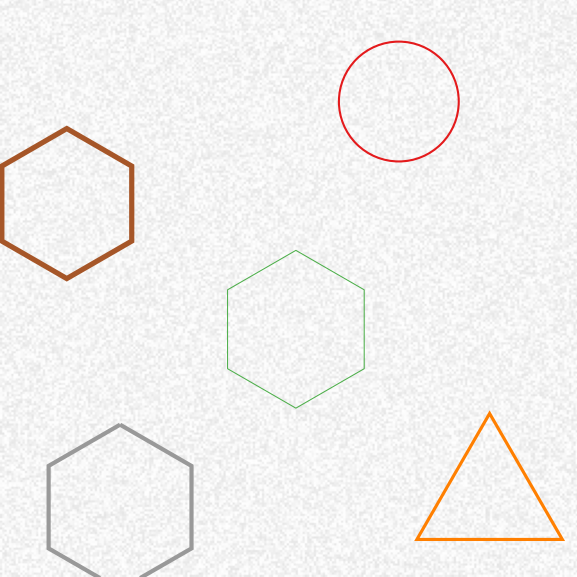[{"shape": "circle", "thickness": 1, "radius": 0.52, "center": [0.691, 0.823]}, {"shape": "hexagon", "thickness": 0.5, "radius": 0.68, "center": [0.512, 0.429]}, {"shape": "triangle", "thickness": 1.5, "radius": 0.73, "center": [0.848, 0.138]}, {"shape": "hexagon", "thickness": 2.5, "radius": 0.65, "center": [0.116, 0.647]}, {"shape": "hexagon", "thickness": 2, "radius": 0.71, "center": [0.208, 0.121]}]